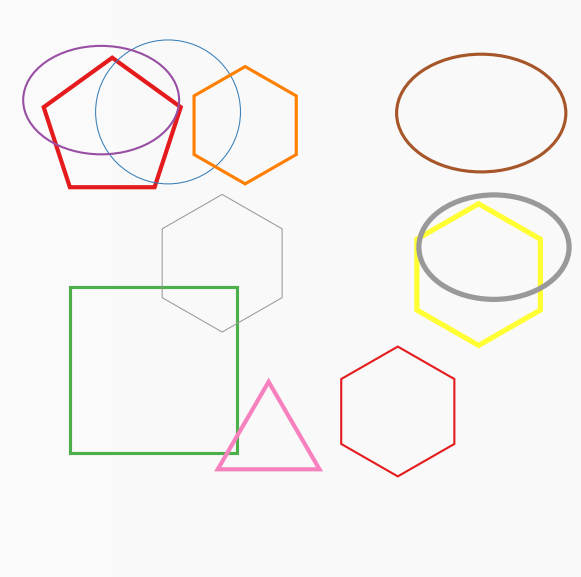[{"shape": "hexagon", "thickness": 1, "radius": 0.56, "center": [0.684, 0.287]}, {"shape": "pentagon", "thickness": 2, "radius": 0.62, "center": [0.193, 0.775]}, {"shape": "circle", "thickness": 0.5, "radius": 0.62, "center": [0.289, 0.805]}, {"shape": "square", "thickness": 1.5, "radius": 0.72, "center": [0.264, 0.359]}, {"shape": "oval", "thickness": 1, "radius": 0.67, "center": [0.174, 0.826]}, {"shape": "hexagon", "thickness": 1.5, "radius": 0.51, "center": [0.422, 0.782]}, {"shape": "hexagon", "thickness": 2.5, "radius": 0.61, "center": [0.823, 0.524]}, {"shape": "oval", "thickness": 1.5, "radius": 0.73, "center": [0.828, 0.803]}, {"shape": "triangle", "thickness": 2, "radius": 0.51, "center": [0.462, 0.237]}, {"shape": "oval", "thickness": 2.5, "radius": 0.65, "center": [0.85, 0.571]}, {"shape": "hexagon", "thickness": 0.5, "radius": 0.6, "center": [0.382, 0.543]}]